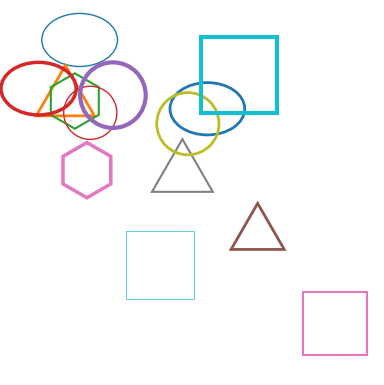[{"shape": "oval", "thickness": 2, "radius": 0.49, "center": [0.539, 0.717]}, {"shape": "oval", "thickness": 1, "radius": 0.49, "center": [0.207, 0.896]}, {"shape": "triangle", "thickness": 2, "radius": 0.44, "center": [0.17, 0.743]}, {"shape": "hexagon", "thickness": 1.5, "radius": 0.36, "center": [0.194, 0.738]}, {"shape": "circle", "thickness": 1, "radius": 0.35, "center": [0.234, 0.707]}, {"shape": "oval", "thickness": 2.5, "radius": 0.49, "center": [0.1, 0.77]}, {"shape": "circle", "thickness": 3, "radius": 0.43, "center": [0.293, 0.753]}, {"shape": "triangle", "thickness": 2, "radius": 0.4, "center": [0.669, 0.392]}, {"shape": "square", "thickness": 1.5, "radius": 0.41, "center": [0.87, 0.159]}, {"shape": "hexagon", "thickness": 2.5, "radius": 0.36, "center": [0.226, 0.558]}, {"shape": "triangle", "thickness": 1.5, "radius": 0.46, "center": [0.474, 0.547]}, {"shape": "circle", "thickness": 2, "radius": 0.4, "center": [0.488, 0.679]}, {"shape": "square", "thickness": 0.5, "radius": 0.44, "center": [0.415, 0.312]}, {"shape": "square", "thickness": 3, "radius": 0.49, "center": [0.62, 0.806]}]